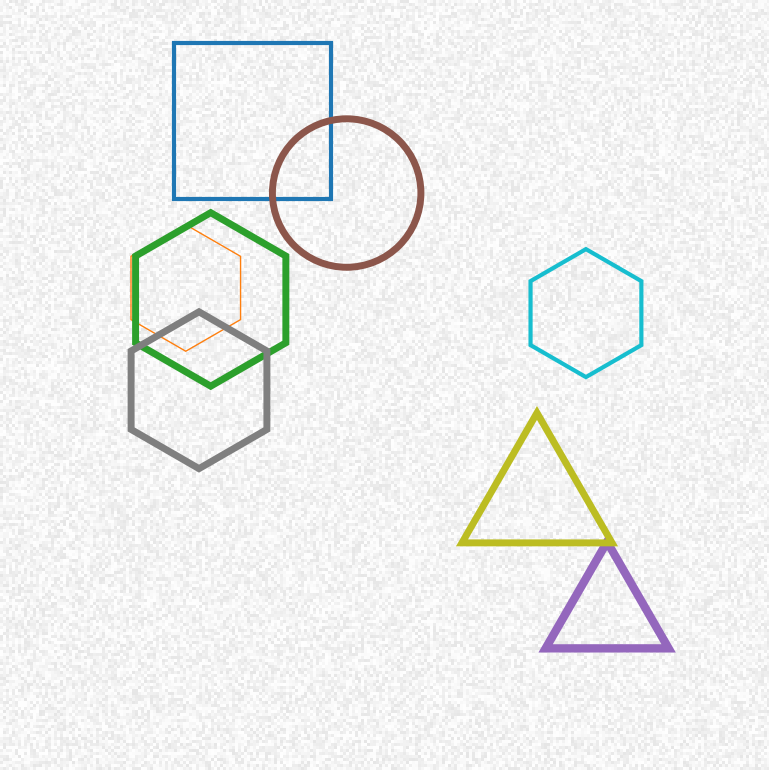[{"shape": "square", "thickness": 1.5, "radius": 0.51, "center": [0.328, 0.843]}, {"shape": "hexagon", "thickness": 0.5, "radius": 0.41, "center": [0.241, 0.626]}, {"shape": "hexagon", "thickness": 2.5, "radius": 0.56, "center": [0.274, 0.611]}, {"shape": "triangle", "thickness": 3, "radius": 0.46, "center": [0.788, 0.204]}, {"shape": "circle", "thickness": 2.5, "radius": 0.48, "center": [0.45, 0.749]}, {"shape": "hexagon", "thickness": 2.5, "radius": 0.51, "center": [0.258, 0.493]}, {"shape": "triangle", "thickness": 2.5, "radius": 0.56, "center": [0.697, 0.351]}, {"shape": "hexagon", "thickness": 1.5, "radius": 0.42, "center": [0.761, 0.593]}]